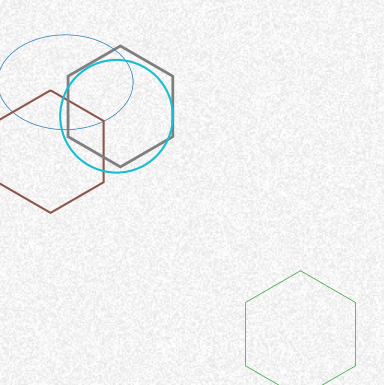[{"shape": "oval", "thickness": 0.5, "radius": 0.88, "center": [0.17, 0.786]}, {"shape": "hexagon", "thickness": 0.5, "radius": 0.82, "center": [0.781, 0.132]}, {"shape": "hexagon", "thickness": 1.5, "radius": 0.8, "center": [0.131, 0.606]}, {"shape": "hexagon", "thickness": 2, "radius": 0.79, "center": [0.313, 0.724]}, {"shape": "circle", "thickness": 1.5, "radius": 0.73, "center": [0.303, 0.698]}]